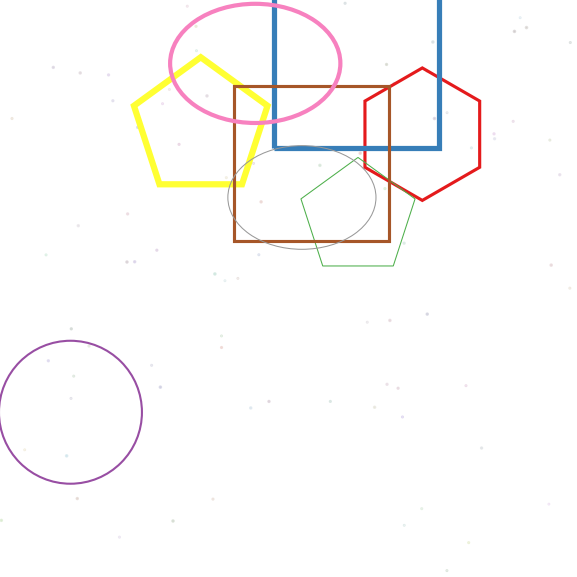[{"shape": "hexagon", "thickness": 1.5, "radius": 0.57, "center": [0.731, 0.767]}, {"shape": "square", "thickness": 2.5, "radius": 0.71, "center": [0.618, 0.886]}, {"shape": "pentagon", "thickness": 0.5, "radius": 0.52, "center": [0.62, 0.623]}, {"shape": "circle", "thickness": 1, "radius": 0.62, "center": [0.122, 0.285]}, {"shape": "pentagon", "thickness": 3, "radius": 0.61, "center": [0.348, 0.778]}, {"shape": "square", "thickness": 1.5, "radius": 0.67, "center": [0.54, 0.716]}, {"shape": "oval", "thickness": 2, "radius": 0.74, "center": [0.442, 0.889]}, {"shape": "oval", "thickness": 0.5, "radius": 0.64, "center": [0.523, 0.657]}]